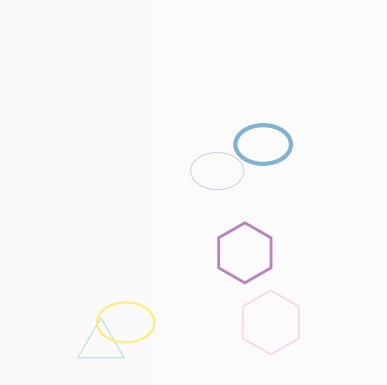[{"shape": "triangle", "thickness": 0.5, "radius": 0.35, "center": [0.26, 0.105]}, {"shape": "oval", "thickness": 0.5, "radius": 0.34, "center": [0.561, 0.556]}, {"shape": "oval", "thickness": 3, "radius": 0.36, "center": [0.679, 0.625]}, {"shape": "hexagon", "thickness": 1, "radius": 0.42, "center": [0.699, 0.163]}, {"shape": "hexagon", "thickness": 2, "radius": 0.39, "center": [0.632, 0.343]}, {"shape": "oval", "thickness": 1.5, "radius": 0.37, "center": [0.325, 0.163]}]